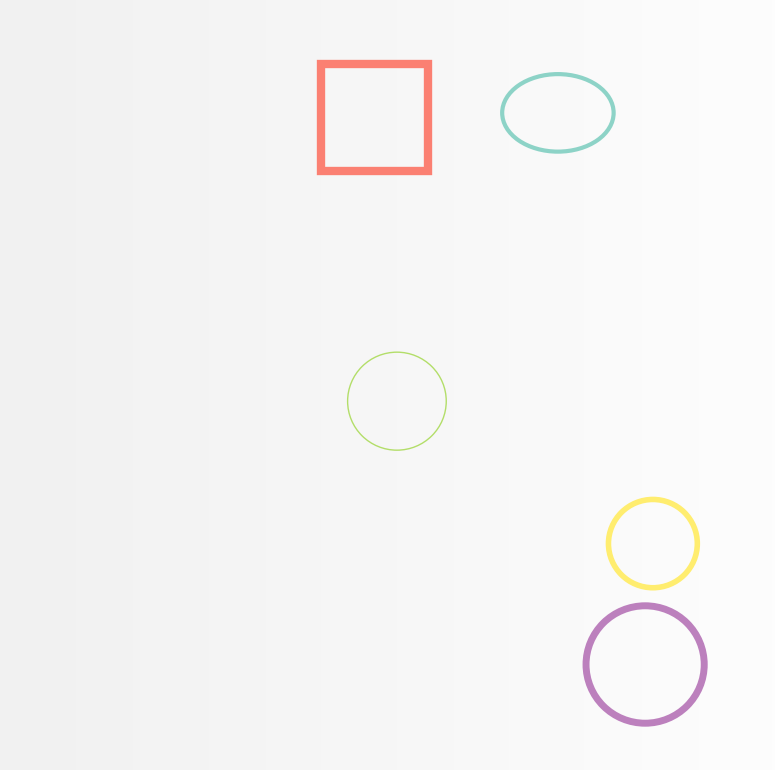[{"shape": "oval", "thickness": 1.5, "radius": 0.36, "center": [0.72, 0.853]}, {"shape": "square", "thickness": 3, "radius": 0.35, "center": [0.483, 0.847]}, {"shape": "circle", "thickness": 0.5, "radius": 0.32, "center": [0.512, 0.479]}, {"shape": "circle", "thickness": 2.5, "radius": 0.38, "center": [0.832, 0.137]}, {"shape": "circle", "thickness": 2, "radius": 0.29, "center": [0.842, 0.294]}]